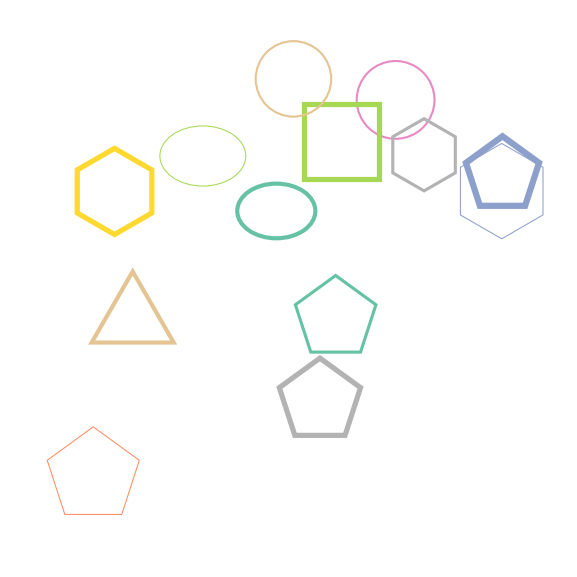[{"shape": "oval", "thickness": 2, "radius": 0.34, "center": [0.478, 0.634]}, {"shape": "pentagon", "thickness": 1.5, "radius": 0.37, "center": [0.581, 0.449]}, {"shape": "pentagon", "thickness": 0.5, "radius": 0.42, "center": [0.162, 0.176]}, {"shape": "pentagon", "thickness": 3, "radius": 0.33, "center": [0.87, 0.697]}, {"shape": "hexagon", "thickness": 0.5, "radius": 0.41, "center": [0.869, 0.668]}, {"shape": "circle", "thickness": 1, "radius": 0.34, "center": [0.685, 0.826]}, {"shape": "oval", "thickness": 0.5, "radius": 0.37, "center": [0.351, 0.729]}, {"shape": "square", "thickness": 2.5, "radius": 0.32, "center": [0.592, 0.754]}, {"shape": "hexagon", "thickness": 2.5, "radius": 0.37, "center": [0.198, 0.668]}, {"shape": "triangle", "thickness": 2, "radius": 0.41, "center": [0.23, 0.447]}, {"shape": "circle", "thickness": 1, "radius": 0.33, "center": [0.508, 0.863]}, {"shape": "pentagon", "thickness": 2.5, "radius": 0.37, "center": [0.554, 0.305]}, {"shape": "hexagon", "thickness": 1.5, "radius": 0.31, "center": [0.734, 0.731]}]